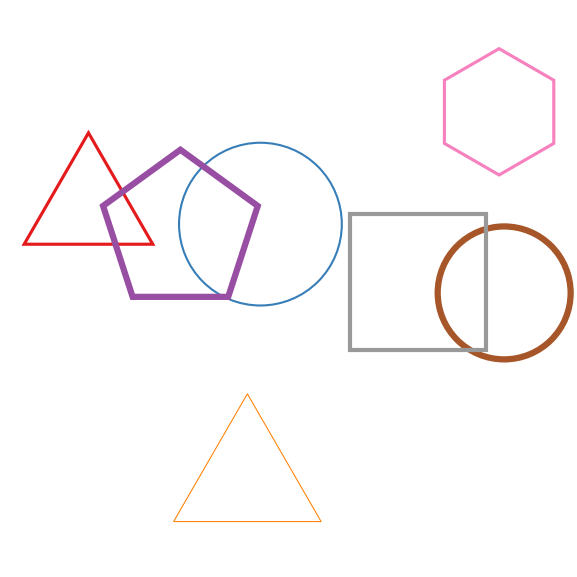[{"shape": "triangle", "thickness": 1.5, "radius": 0.64, "center": [0.153, 0.641]}, {"shape": "circle", "thickness": 1, "radius": 0.7, "center": [0.451, 0.611]}, {"shape": "pentagon", "thickness": 3, "radius": 0.7, "center": [0.312, 0.599]}, {"shape": "triangle", "thickness": 0.5, "radius": 0.74, "center": [0.428, 0.17]}, {"shape": "circle", "thickness": 3, "radius": 0.58, "center": [0.873, 0.492]}, {"shape": "hexagon", "thickness": 1.5, "radius": 0.55, "center": [0.864, 0.806]}, {"shape": "square", "thickness": 2, "radius": 0.59, "center": [0.724, 0.511]}]